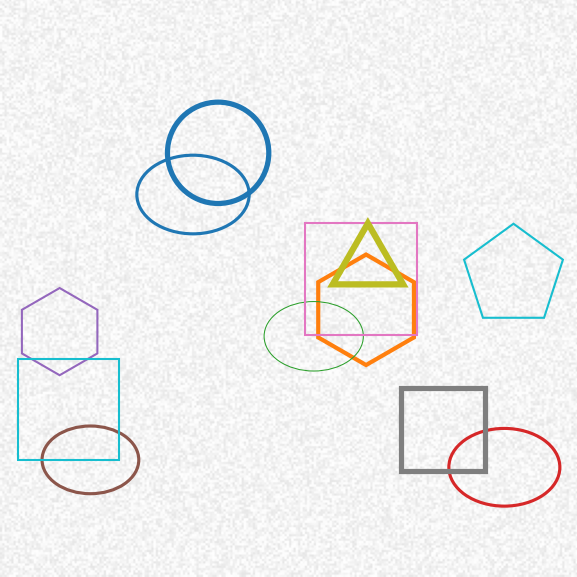[{"shape": "oval", "thickness": 1.5, "radius": 0.49, "center": [0.334, 0.662]}, {"shape": "circle", "thickness": 2.5, "radius": 0.44, "center": [0.378, 0.735]}, {"shape": "hexagon", "thickness": 2, "radius": 0.48, "center": [0.634, 0.463]}, {"shape": "oval", "thickness": 0.5, "radius": 0.43, "center": [0.543, 0.417]}, {"shape": "oval", "thickness": 1.5, "radius": 0.48, "center": [0.873, 0.19]}, {"shape": "hexagon", "thickness": 1, "radius": 0.38, "center": [0.103, 0.425]}, {"shape": "oval", "thickness": 1.5, "radius": 0.42, "center": [0.157, 0.203]}, {"shape": "square", "thickness": 1, "radius": 0.48, "center": [0.625, 0.516]}, {"shape": "square", "thickness": 2.5, "radius": 0.36, "center": [0.767, 0.255]}, {"shape": "triangle", "thickness": 3, "radius": 0.35, "center": [0.637, 0.542]}, {"shape": "pentagon", "thickness": 1, "radius": 0.45, "center": [0.889, 0.522]}, {"shape": "square", "thickness": 1, "radius": 0.44, "center": [0.118, 0.29]}]